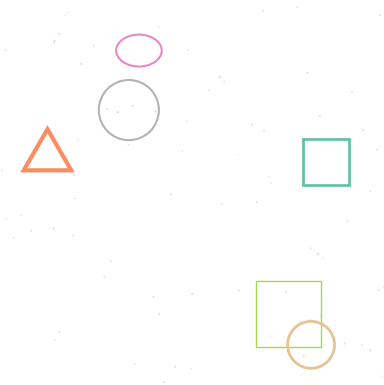[{"shape": "square", "thickness": 2, "radius": 0.3, "center": [0.846, 0.58]}, {"shape": "triangle", "thickness": 3, "radius": 0.36, "center": [0.123, 0.593]}, {"shape": "oval", "thickness": 1.5, "radius": 0.3, "center": [0.361, 0.869]}, {"shape": "square", "thickness": 1, "radius": 0.43, "center": [0.749, 0.184]}, {"shape": "circle", "thickness": 2, "radius": 0.3, "center": [0.808, 0.104]}, {"shape": "circle", "thickness": 1.5, "radius": 0.39, "center": [0.335, 0.714]}]